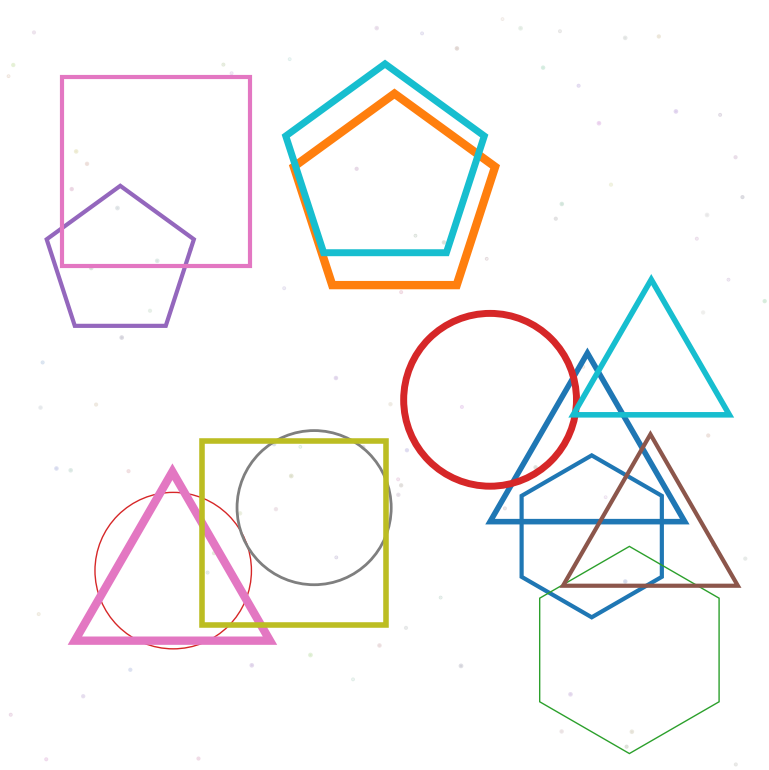[{"shape": "hexagon", "thickness": 1.5, "radius": 0.53, "center": [0.768, 0.303]}, {"shape": "triangle", "thickness": 2, "radius": 0.73, "center": [0.763, 0.396]}, {"shape": "pentagon", "thickness": 3, "radius": 0.69, "center": [0.512, 0.741]}, {"shape": "hexagon", "thickness": 0.5, "radius": 0.67, "center": [0.817, 0.156]}, {"shape": "circle", "thickness": 0.5, "radius": 0.51, "center": [0.225, 0.259]}, {"shape": "circle", "thickness": 2.5, "radius": 0.56, "center": [0.636, 0.481]}, {"shape": "pentagon", "thickness": 1.5, "radius": 0.5, "center": [0.156, 0.658]}, {"shape": "triangle", "thickness": 1.5, "radius": 0.66, "center": [0.845, 0.305]}, {"shape": "square", "thickness": 1.5, "radius": 0.61, "center": [0.203, 0.777]}, {"shape": "triangle", "thickness": 3, "radius": 0.73, "center": [0.224, 0.241]}, {"shape": "circle", "thickness": 1, "radius": 0.5, "center": [0.408, 0.341]}, {"shape": "square", "thickness": 2, "radius": 0.6, "center": [0.382, 0.308]}, {"shape": "triangle", "thickness": 2, "radius": 0.59, "center": [0.846, 0.52]}, {"shape": "pentagon", "thickness": 2.5, "radius": 0.68, "center": [0.5, 0.781]}]